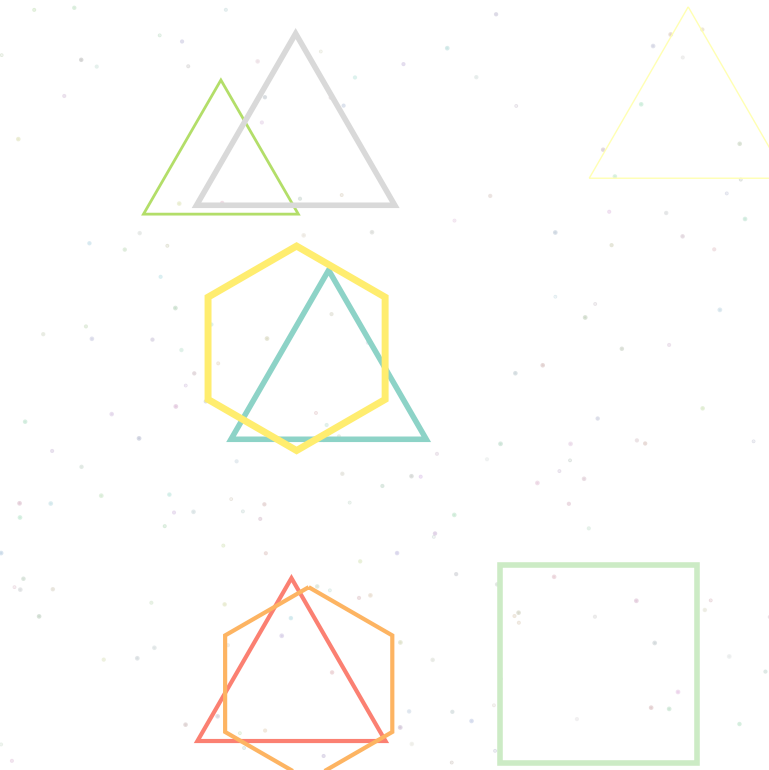[{"shape": "triangle", "thickness": 2, "radius": 0.73, "center": [0.427, 0.503]}, {"shape": "triangle", "thickness": 0.5, "radius": 0.74, "center": [0.894, 0.843]}, {"shape": "triangle", "thickness": 1.5, "radius": 0.71, "center": [0.379, 0.108]}, {"shape": "hexagon", "thickness": 1.5, "radius": 0.63, "center": [0.401, 0.112]}, {"shape": "triangle", "thickness": 1, "radius": 0.58, "center": [0.287, 0.78]}, {"shape": "triangle", "thickness": 2, "radius": 0.74, "center": [0.384, 0.808]}, {"shape": "square", "thickness": 2, "radius": 0.64, "center": [0.777, 0.138]}, {"shape": "hexagon", "thickness": 2.5, "radius": 0.66, "center": [0.385, 0.548]}]